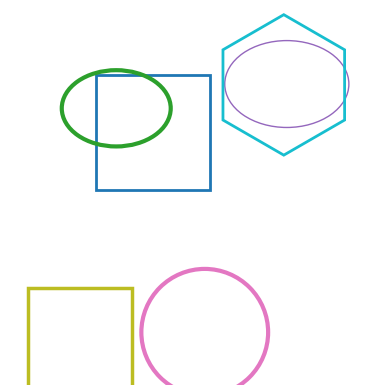[{"shape": "square", "thickness": 2, "radius": 0.74, "center": [0.398, 0.656]}, {"shape": "oval", "thickness": 3, "radius": 0.71, "center": [0.302, 0.719]}, {"shape": "oval", "thickness": 1, "radius": 0.81, "center": [0.745, 0.782]}, {"shape": "circle", "thickness": 3, "radius": 0.82, "center": [0.532, 0.137]}, {"shape": "square", "thickness": 2.5, "radius": 0.68, "center": [0.209, 0.118]}, {"shape": "hexagon", "thickness": 2, "radius": 0.91, "center": [0.737, 0.779]}]